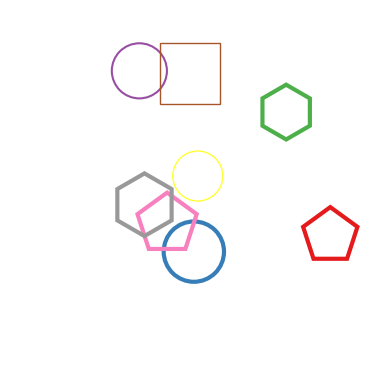[{"shape": "pentagon", "thickness": 3, "radius": 0.37, "center": [0.858, 0.388]}, {"shape": "circle", "thickness": 3, "radius": 0.39, "center": [0.504, 0.346]}, {"shape": "hexagon", "thickness": 3, "radius": 0.36, "center": [0.743, 0.709]}, {"shape": "circle", "thickness": 1.5, "radius": 0.36, "center": [0.362, 0.816]}, {"shape": "circle", "thickness": 1, "radius": 0.32, "center": [0.514, 0.543]}, {"shape": "square", "thickness": 1, "radius": 0.4, "center": [0.493, 0.809]}, {"shape": "pentagon", "thickness": 3, "radius": 0.4, "center": [0.434, 0.419]}, {"shape": "hexagon", "thickness": 3, "radius": 0.41, "center": [0.375, 0.468]}]